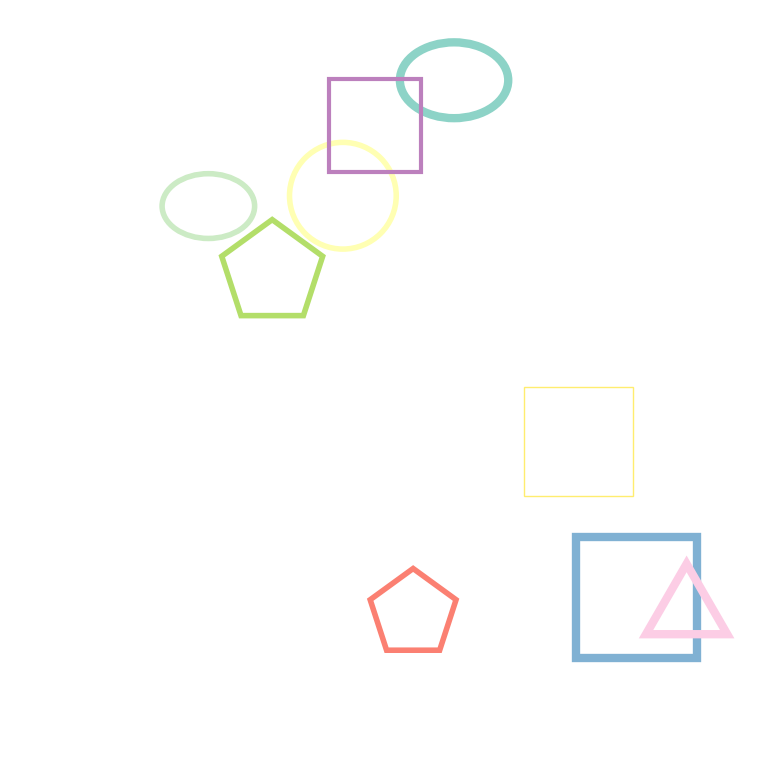[{"shape": "oval", "thickness": 3, "radius": 0.35, "center": [0.59, 0.896]}, {"shape": "circle", "thickness": 2, "radius": 0.35, "center": [0.445, 0.746]}, {"shape": "pentagon", "thickness": 2, "radius": 0.29, "center": [0.537, 0.203]}, {"shape": "square", "thickness": 3, "radius": 0.39, "center": [0.827, 0.224]}, {"shape": "pentagon", "thickness": 2, "radius": 0.34, "center": [0.354, 0.646]}, {"shape": "triangle", "thickness": 3, "radius": 0.3, "center": [0.892, 0.207]}, {"shape": "square", "thickness": 1.5, "radius": 0.3, "center": [0.487, 0.837]}, {"shape": "oval", "thickness": 2, "radius": 0.3, "center": [0.271, 0.732]}, {"shape": "square", "thickness": 0.5, "radius": 0.35, "center": [0.751, 0.427]}]